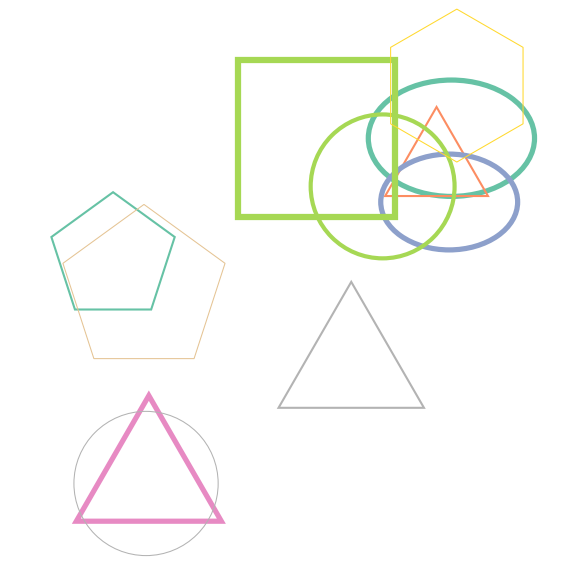[{"shape": "oval", "thickness": 2.5, "radius": 0.72, "center": [0.782, 0.76]}, {"shape": "pentagon", "thickness": 1, "radius": 0.56, "center": [0.196, 0.554]}, {"shape": "triangle", "thickness": 1, "radius": 0.51, "center": [0.756, 0.711]}, {"shape": "oval", "thickness": 2.5, "radius": 0.59, "center": [0.778, 0.649]}, {"shape": "triangle", "thickness": 2.5, "radius": 0.72, "center": [0.258, 0.169]}, {"shape": "circle", "thickness": 2, "radius": 0.62, "center": [0.663, 0.676]}, {"shape": "square", "thickness": 3, "radius": 0.68, "center": [0.548, 0.759]}, {"shape": "hexagon", "thickness": 0.5, "radius": 0.66, "center": [0.791, 0.851]}, {"shape": "pentagon", "thickness": 0.5, "radius": 0.74, "center": [0.249, 0.498]}, {"shape": "triangle", "thickness": 1, "radius": 0.73, "center": [0.608, 0.366]}, {"shape": "circle", "thickness": 0.5, "radius": 0.62, "center": [0.253, 0.162]}]